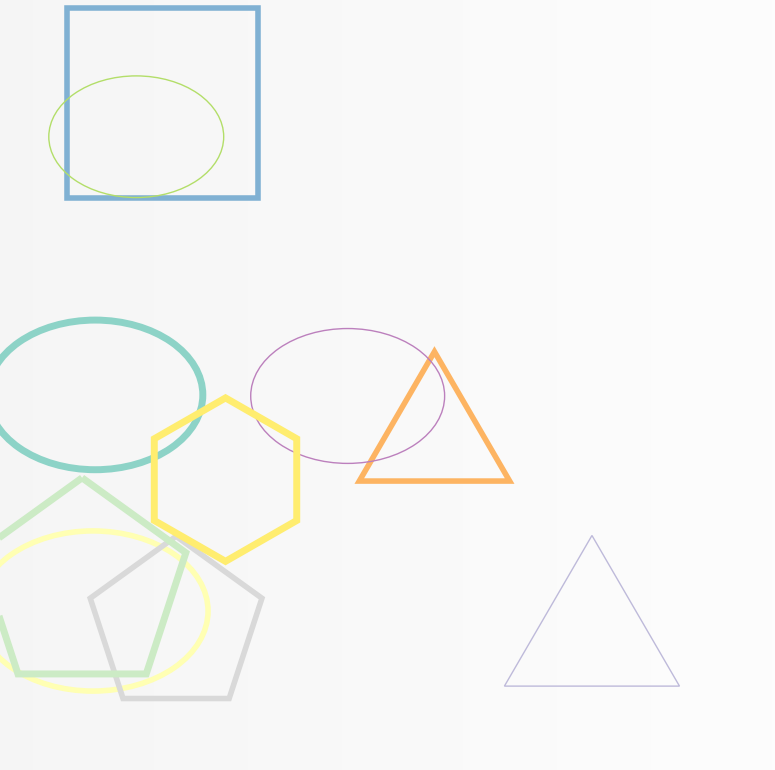[{"shape": "oval", "thickness": 2.5, "radius": 0.69, "center": [0.123, 0.487]}, {"shape": "oval", "thickness": 2, "radius": 0.74, "center": [0.12, 0.206]}, {"shape": "triangle", "thickness": 0.5, "radius": 0.65, "center": [0.764, 0.174]}, {"shape": "square", "thickness": 2, "radius": 0.62, "center": [0.21, 0.866]}, {"shape": "triangle", "thickness": 2, "radius": 0.56, "center": [0.561, 0.431]}, {"shape": "oval", "thickness": 0.5, "radius": 0.56, "center": [0.176, 0.822]}, {"shape": "pentagon", "thickness": 2, "radius": 0.58, "center": [0.227, 0.187]}, {"shape": "oval", "thickness": 0.5, "radius": 0.63, "center": [0.449, 0.486]}, {"shape": "pentagon", "thickness": 2.5, "radius": 0.7, "center": [0.106, 0.239]}, {"shape": "hexagon", "thickness": 2.5, "radius": 0.53, "center": [0.291, 0.377]}]